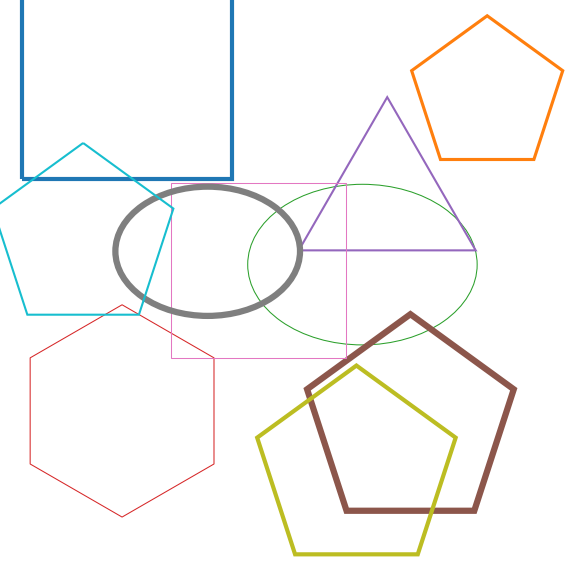[{"shape": "square", "thickness": 2, "radius": 0.91, "center": [0.219, 0.871]}, {"shape": "pentagon", "thickness": 1.5, "radius": 0.69, "center": [0.844, 0.834]}, {"shape": "oval", "thickness": 0.5, "radius": 0.99, "center": [0.628, 0.541]}, {"shape": "hexagon", "thickness": 0.5, "radius": 0.92, "center": [0.211, 0.288]}, {"shape": "triangle", "thickness": 1, "radius": 0.88, "center": [0.671, 0.654]}, {"shape": "pentagon", "thickness": 3, "radius": 0.94, "center": [0.711, 0.267]}, {"shape": "square", "thickness": 0.5, "radius": 0.76, "center": [0.447, 0.531]}, {"shape": "oval", "thickness": 3, "radius": 0.8, "center": [0.36, 0.564]}, {"shape": "pentagon", "thickness": 2, "radius": 0.9, "center": [0.617, 0.185]}, {"shape": "pentagon", "thickness": 1, "radius": 0.82, "center": [0.144, 0.587]}]